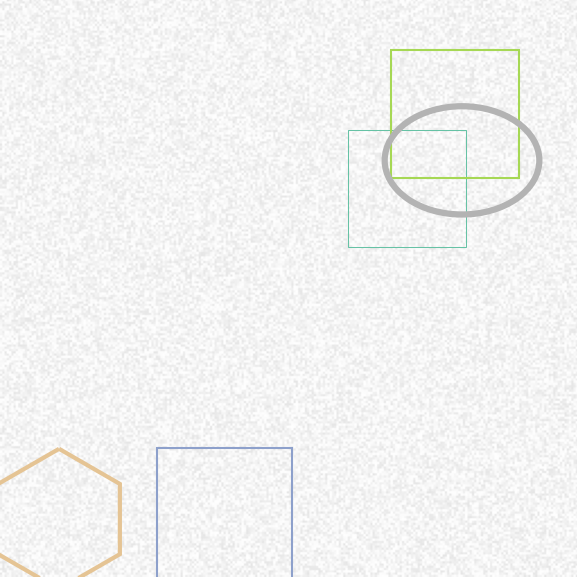[{"shape": "square", "thickness": 0.5, "radius": 0.51, "center": [0.705, 0.673]}, {"shape": "square", "thickness": 1, "radius": 0.59, "center": [0.389, 0.106]}, {"shape": "square", "thickness": 1, "radius": 0.55, "center": [0.789, 0.801]}, {"shape": "hexagon", "thickness": 2, "radius": 0.61, "center": [0.102, 0.1]}, {"shape": "oval", "thickness": 3, "radius": 0.67, "center": [0.8, 0.721]}]